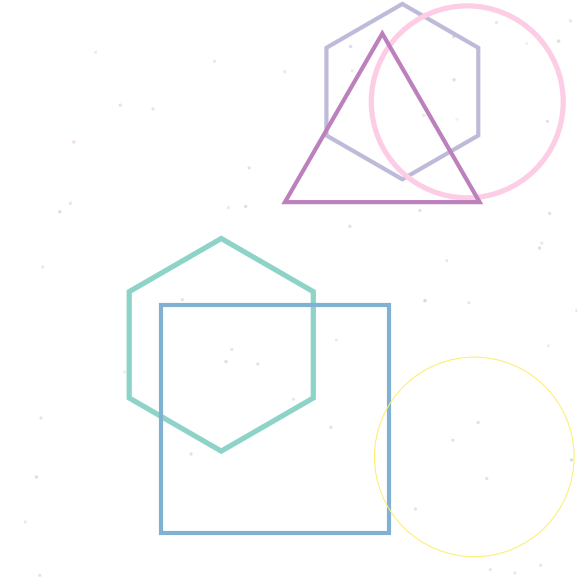[{"shape": "hexagon", "thickness": 2.5, "radius": 0.92, "center": [0.383, 0.402]}, {"shape": "hexagon", "thickness": 2, "radius": 0.76, "center": [0.697, 0.84]}, {"shape": "square", "thickness": 2, "radius": 0.99, "center": [0.477, 0.274]}, {"shape": "circle", "thickness": 2.5, "radius": 0.83, "center": [0.809, 0.823]}, {"shape": "triangle", "thickness": 2, "radius": 0.97, "center": [0.662, 0.746]}, {"shape": "circle", "thickness": 0.5, "radius": 0.86, "center": [0.821, 0.208]}]